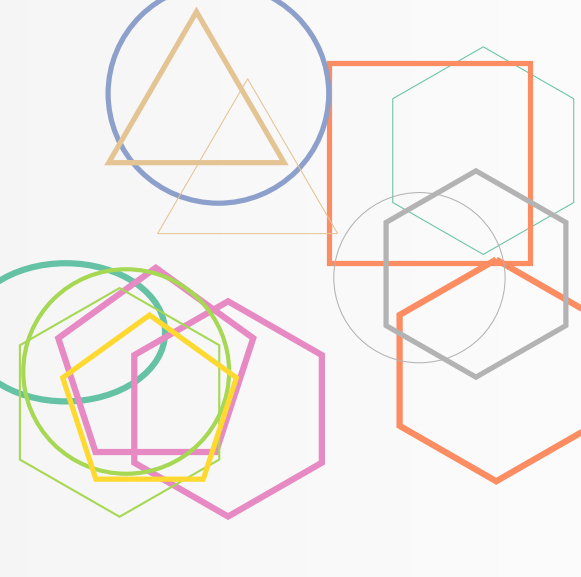[{"shape": "oval", "thickness": 3, "radius": 0.85, "center": [0.113, 0.424]}, {"shape": "hexagon", "thickness": 0.5, "radius": 0.9, "center": [0.831, 0.738]}, {"shape": "hexagon", "thickness": 3, "radius": 0.96, "center": [0.854, 0.358]}, {"shape": "square", "thickness": 2.5, "radius": 0.87, "center": [0.739, 0.717]}, {"shape": "circle", "thickness": 2.5, "radius": 0.95, "center": [0.376, 0.837]}, {"shape": "pentagon", "thickness": 3, "radius": 0.88, "center": [0.268, 0.359]}, {"shape": "hexagon", "thickness": 3, "radius": 0.93, "center": [0.392, 0.291]}, {"shape": "circle", "thickness": 2, "radius": 0.89, "center": [0.217, 0.356]}, {"shape": "hexagon", "thickness": 1, "radius": 0.99, "center": [0.206, 0.302]}, {"shape": "pentagon", "thickness": 2.5, "radius": 0.79, "center": [0.257, 0.297]}, {"shape": "triangle", "thickness": 0.5, "radius": 0.89, "center": [0.426, 0.684]}, {"shape": "triangle", "thickness": 2.5, "radius": 0.87, "center": [0.338, 0.805]}, {"shape": "hexagon", "thickness": 2.5, "radius": 0.89, "center": [0.819, 0.525]}, {"shape": "circle", "thickness": 0.5, "radius": 0.74, "center": [0.722, 0.518]}]